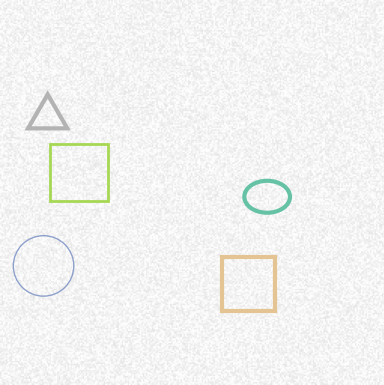[{"shape": "oval", "thickness": 3, "radius": 0.3, "center": [0.694, 0.489]}, {"shape": "circle", "thickness": 1, "radius": 0.39, "center": [0.113, 0.309]}, {"shape": "square", "thickness": 2, "radius": 0.38, "center": [0.205, 0.552]}, {"shape": "square", "thickness": 3, "radius": 0.35, "center": [0.645, 0.263]}, {"shape": "triangle", "thickness": 3, "radius": 0.29, "center": [0.124, 0.696]}]